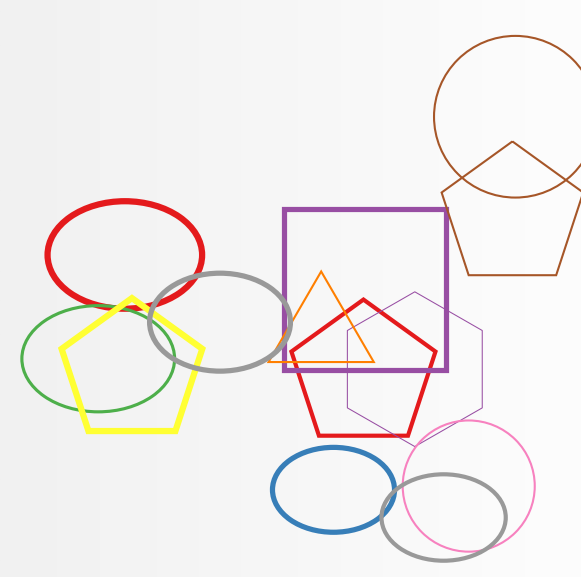[{"shape": "oval", "thickness": 3, "radius": 0.66, "center": [0.215, 0.558]}, {"shape": "pentagon", "thickness": 2, "radius": 0.65, "center": [0.625, 0.35]}, {"shape": "oval", "thickness": 2.5, "radius": 0.52, "center": [0.574, 0.151]}, {"shape": "oval", "thickness": 1.5, "radius": 0.66, "center": [0.169, 0.378]}, {"shape": "hexagon", "thickness": 0.5, "radius": 0.67, "center": [0.714, 0.36]}, {"shape": "square", "thickness": 2.5, "radius": 0.7, "center": [0.627, 0.498]}, {"shape": "triangle", "thickness": 1, "radius": 0.52, "center": [0.553, 0.424]}, {"shape": "pentagon", "thickness": 3, "radius": 0.64, "center": [0.227, 0.356]}, {"shape": "circle", "thickness": 1, "radius": 0.7, "center": [0.887, 0.797]}, {"shape": "pentagon", "thickness": 1, "radius": 0.64, "center": [0.882, 0.626]}, {"shape": "circle", "thickness": 1, "radius": 0.57, "center": [0.806, 0.157]}, {"shape": "oval", "thickness": 2, "radius": 0.53, "center": [0.763, 0.103]}, {"shape": "oval", "thickness": 2.5, "radius": 0.61, "center": [0.379, 0.441]}]